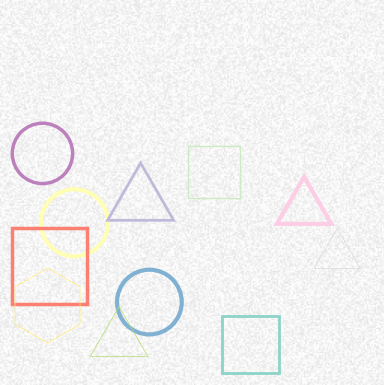[{"shape": "square", "thickness": 2, "radius": 0.37, "center": [0.65, 0.104]}, {"shape": "circle", "thickness": 3, "radius": 0.44, "center": [0.193, 0.421]}, {"shape": "triangle", "thickness": 2, "radius": 0.5, "center": [0.365, 0.477]}, {"shape": "square", "thickness": 2.5, "radius": 0.49, "center": [0.128, 0.309]}, {"shape": "circle", "thickness": 3, "radius": 0.42, "center": [0.388, 0.215]}, {"shape": "triangle", "thickness": 0.5, "radius": 0.43, "center": [0.309, 0.117]}, {"shape": "triangle", "thickness": 3, "radius": 0.41, "center": [0.79, 0.459]}, {"shape": "triangle", "thickness": 0.5, "radius": 0.35, "center": [0.876, 0.337]}, {"shape": "circle", "thickness": 2.5, "radius": 0.39, "center": [0.11, 0.602]}, {"shape": "square", "thickness": 1, "radius": 0.34, "center": [0.557, 0.553]}, {"shape": "hexagon", "thickness": 0.5, "radius": 0.49, "center": [0.124, 0.207]}]